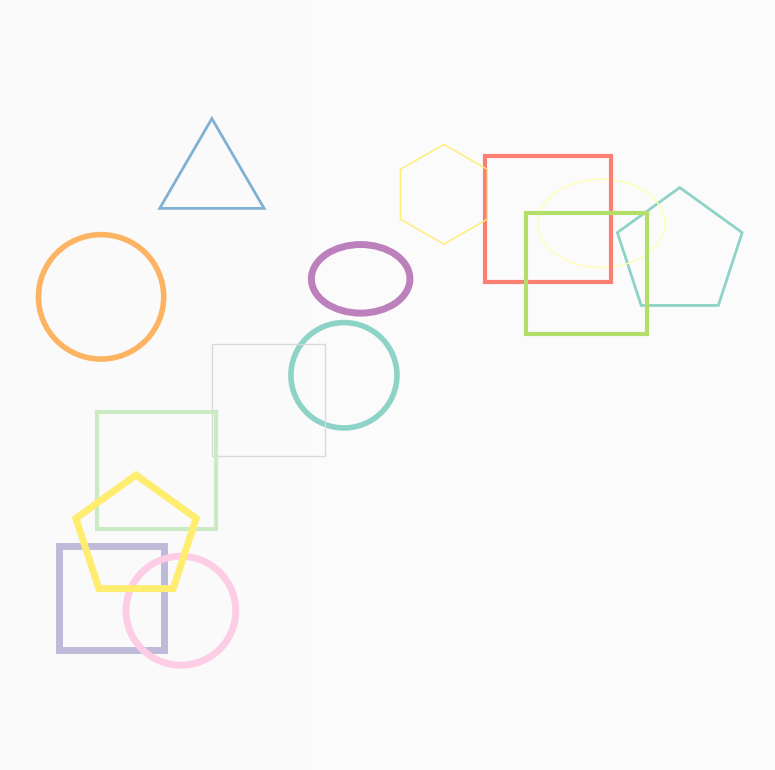[{"shape": "circle", "thickness": 2, "radius": 0.34, "center": [0.444, 0.513]}, {"shape": "pentagon", "thickness": 1, "radius": 0.42, "center": [0.877, 0.672]}, {"shape": "oval", "thickness": 0.5, "radius": 0.41, "center": [0.776, 0.71]}, {"shape": "square", "thickness": 2.5, "radius": 0.34, "center": [0.144, 0.223]}, {"shape": "square", "thickness": 1.5, "radius": 0.41, "center": [0.707, 0.716]}, {"shape": "triangle", "thickness": 1, "radius": 0.39, "center": [0.273, 0.768]}, {"shape": "circle", "thickness": 2, "radius": 0.4, "center": [0.13, 0.614]}, {"shape": "square", "thickness": 1.5, "radius": 0.39, "center": [0.757, 0.645]}, {"shape": "circle", "thickness": 2.5, "radius": 0.35, "center": [0.233, 0.207]}, {"shape": "square", "thickness": 0.5, "radius": 0.36, "center": [0.346, 0.481]}, {"shape": "oval", "thickness": 2.5, "radius": 0.32, "center": [0.465, 0.638]}, {"shape": "square", "thickness": 1.5, "radius": 0.38, "center": [0.202, 0.389]}, {"shape": "hexagon", "thickness": 0.5, "radius": 0.32, "center": [0.573, 0.748]}, {"shape": "pentagon", "thickness": 2.5, "radius": 0.41, "center": [0.176, 0.302]}]